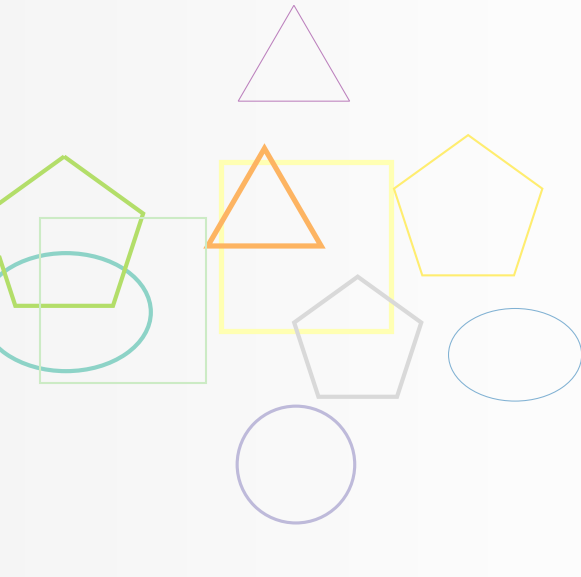[{"shape": "oval", "thickness": 2, "radius": 0.73, "center": [0.114, 0.459]}, {"shape": "square", "thickness": 2.5, "radius": 0.73, "center": [0.527, 0.572]}, {"shape": "circle", "thickness": 1.5, "radius": 0.51, "center": [0.509, 0.195]}, {"shape": "oval", "thickness": 0.5, "radius": 0.57, "center": [0.886, 0.385]}, {"shape": "triangle", "thickness": 2.5, "radius": 0.56, "center": [0.455, 0.63]}, {"shape": "pentagon", "thickness": 2, "radius": 0.71, "center": [0.11, 0.585]}, {"shape": "pentagon", "thickness": 2, "radius": 0.57, "center": [0.615, 0.405]}, {"shape": "triangle", "thickness": 0.5, "radius": 0.55, "center": [0.506, 0.879]}, {"shape": "square", "thickness": 1, "radius": 0.71, "center": [0.212, 0.479]}, {"shape": "pentagon", "thickness": 1, "radius": 0.67, "center": [0.805, 0.631]}]